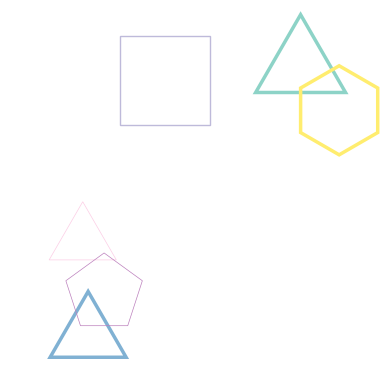[{"shape": "triangle", "thickness": 2.5, "radius": 0.67, "center": [0.781, 0.827]}, {"shape": "square", "thickness": 1, "radius": 0.58, "center": [0.428, 0.791]}, {"shape": "triangle", "thickness": 2.5, "radius": 0.57, "center": [0.229, 0.129]}, {"shape": "triangle", "thickness": 0.5, "radius": 0.5, "center": [0.215, 0.375]}, {"shape": "pentagon", "thickness": 0.5, "radius": 0.52, "center": [0.27, 0.239]}, {"shape": "hexagon", "thickness": 2.5, "radius": 0.58, "center": [0.881, 0.714]}]